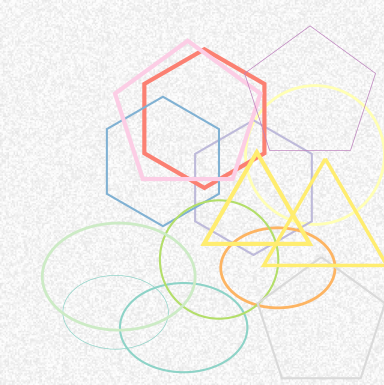[{"shape": "oval", "thickness": 0.5, "radius": 0.68, "center": [0.3, 0.189]}, {"shape": "oval", "thickness": 1.5, "radius": 0.83, "center": [0.477, 0.149]}, {"shape": "circle", "thickness": 2, "radius": 0.9, "center": [0.818, 0.597]}, {"shape": "hexagon", "thickness": 1.5, "radius": 0.87, "center": [0.658, 0.513]}, {"shape": "hexagon", "thickness": 3, "radius": 0.9, "center": [0.531, 0.692]}, {"shape": "hexagon", "thickness": 1.5, "radius": 0.84, "center": [0.423, 0.581]}, {"shape": "oval", "thickness": 2, "radius": 0.74, "center": [0.722, 0.304]}, {"shape": "circle", "thickness": 1.5, "radius": 0.77, "center": [0.569, 0.326]}, {"shape": "pentagon", "thickness": 3, "radius": 0.99, "center": [0.488, 0.696]}, {"shape": "pentagon", "thickness": 1.5, "radius": 0.87, "center": [0.835, 0.158]}, {"shape": "pentagon", "thickness": 0.5, "radius": 0.89, "center": [0.805, 0.754]}, {"shape": "oval", "thickness": 2, "radius": 0.99, "center": [0.308, 0.282]}, {"shape": "triangle", "thickness": 2.5, "radius": 0.92, "center": [0.845, 0.403]}, {"shape": "triangle", "thickness": 3, "radius": 0.79, "center": [0.667, 0.446]}]